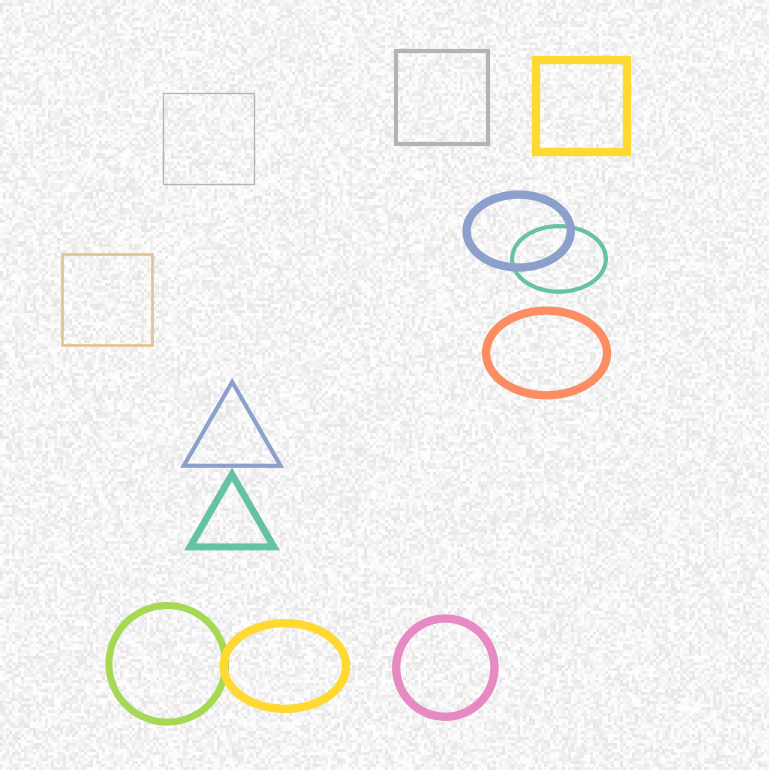[{"shape": "oval", "thickness": 1.5, "radius": 0.3, "center": [0.726, 0.664]}, {"shape": "triangle", "thickness": 2.5, "radius": 0.31, "center": [0.301, 0.321]}, {"shape": "oval", "thickness": 3, "radius": 0.39, "center": [0.71, 0.542]}, {"shape": "oval", "thickness": 3, "radius": 0.34, "center": [0.674, 0.7]}, {"shape": "triangle", "thickness": 1.5, "radius": 0.36, "center": [0.302, 0.431]}, {"shape": "circle", "thickness": 3, "radius": 0.32, "center": [0.578, 0.133]}, {"shape": "circle", "thickness": 2.5, "radius": 0.38, "center": [0.217, 0.138]}, {"shape": "square", "thickness": 3, "radius": 0.3, "center": [0.755, 0.862]}, {"shape": "oval", "thickness": 3, "radius": 0.4, "center": [0.37, 0.135]}, {"shape": "square", "thickness": 1, "radius": 0.29, "center": [0.139, 0.611]}, {"shape": "square", "thickness": 0.5, "radius": 0.3, "center": [0.271, 0.82]}, {"shape": "square", "thickness": 1.5, "radius": 0.3, "center": [0.574, 0.873]}]